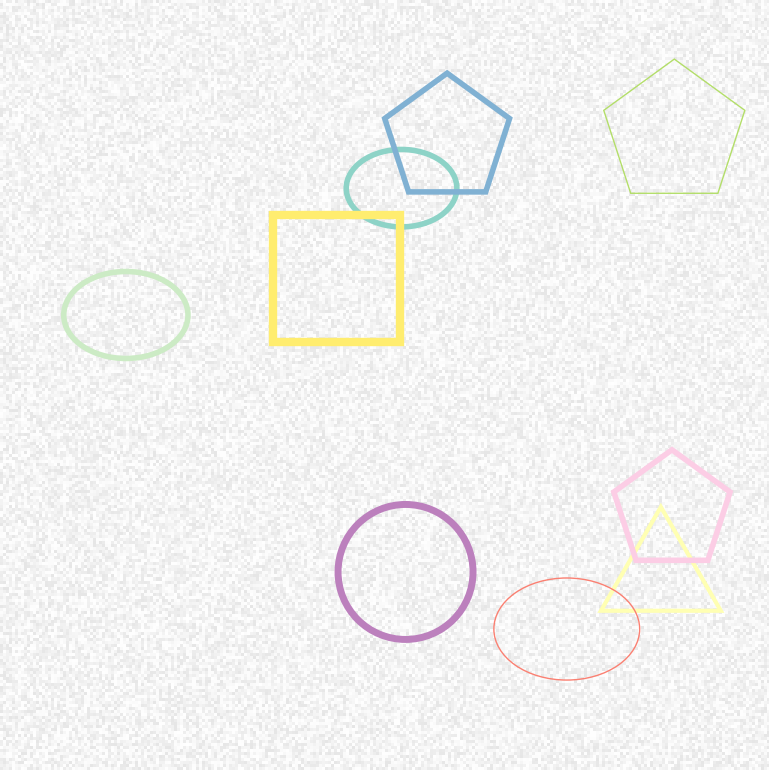[{"shape": "oval", "thickness": 2, "radius": 0.36, "center": [0.521, 0.756]}, {"shape": "triangle", "thickness": 1.5, "radius": 0.45, "center": [0.858, 0.252]}, {"shape": "oval", "thickness": 0.5, "radius": 0.47, "center": [0.736, 0.183]}, {"shape": "pentagon", "thickness": 2, "radius": 0.43, "center": [0.581, 0.82]}, {"shape": "pentagon", "thickness": 0.5, "radius": 0.48, "center": [0.876, 0.827]}, {"shape": "pentagon", "thickness": 2, "radius": 0.4, "center": [0.873, 0.337]}, {"shape": "circle", "thickness": 2.5, "radius": 0.44, "center": [0.527, 0.257]}, {"shape": "oval", "thickness": 2, "radius": 0.4, "center": [0.163, 0.591]}, {"shape": "square", "thickness": 3, "radius": 0.41, "center": [0.437, 0.638]}]